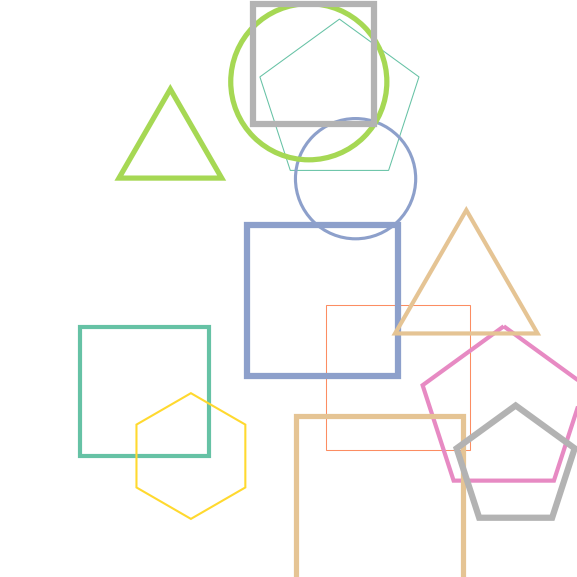[{"shape": "pentagon", "thickness": 0.5, "radius": 0.72, "center": [0.588, 0.821]}, {"shape": "square", "thickness": 2, "radius": 0.56, "center": [0.25, 0.321]}, {"shape": "square", "thickness": 0.5, "radius": 0.62, "center": [0.69, 0.345]}, {"shape": "square", "thickness": 3, "radius": 0.66, "center": [0.559, 0.479]}, {"shape": "circle", "thickness": 1.5, "radius": 0.52, "center": [0.616, 0.69]}, {"shape": "pentagon", "thickness": 2, "radius": 0.74, "center": [0.872, 0.286]}, {"shape": "circle", "thickness": 2.5, "radius": 0.68, "center": [0.535, 0.858]}, {"shape": "triangle", "thickness": 2.5, "radius": 0.51, "center": [0.295, 0.742]}, {"shape": "hexagon", "thickness": 1, "radius": 0.54, "center": [0.331, 0.209]}, {"shape": "square", "thickness": 2.5, "radius": 0.72, "center": [0.658, 0.135]}, {"shape": "triangle", "thickness": 2, "radius": 0.71, "center": [0.807, 0.493]}, {"shape": "square", "thickness": 3, "radius": 0.52, "center": [0.543, 0.888]}, {"shape": "pentagon", "thickness": 3, "radius": 0.54, "center": [0.893, 0.19]}]